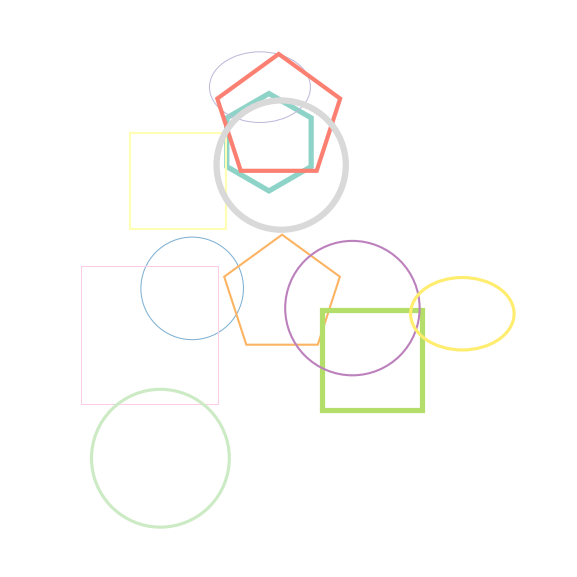[{"shape": "hexagon", "thickness": 2.5, "radius": 0.42, "center": [0.466, 0.753]}, {"shape": "square", "thickness": 1, "radius": 0.42, "center": [0.309, 0.686]}, {"shape": "oval", "thickness": 0.5, "radius": 0.44, "center": [0.45, 0.848]}, {"shape": "pentagon", "thickness": 2, "radius": 0.56, "center": [0.483, 0.794]}, {"shape": "circle", "thickness": 0.5, "radius": 0.44, "center": [0.333, 0.5]}, {"shape": "pentagon", "thickness": 1, "radius": 0.53, "center": [0.488, 0.487]}, {"shape": "square", "thickness": 2.5, "radius": 0.43, "center": [0.645, 0.375]}, {"shape": "square", "thickness": 0.5, "radius": 0.6, "center": [0.259, 0.419]}, {"shape": "circle", "thickness": 3, "radius": 0.56, "center": [0.487, 0.713]}, {"shape": "circle", "thickness": 1, "radius": 0.58, "center": [0.61, 0.466]}, {"shape": "circle", "thickness": 1.5, "radius": 0.6, "center": [0.278, 0.206]}, {"shape": "oval", "thickness": 1.5, "radius": 0.45, "center": [0.801, 0.456]}]